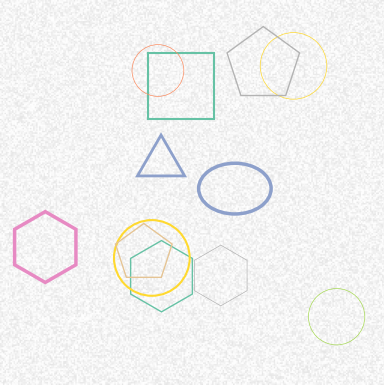[{"shape": "square", "thickness": 1.5, "radius": 0.43, "center": [0.47, 0.777]}, {"shape": "hexagon", "thickness": 1, "radius": 0.46, "center": [0.419, 0.283]}, {"shape": "circle", "thickness": 0.5, "radius": 0.34, "center": [0.41, 0.817]}, {"shape": "triangle", "thickness": 2, "radius": 0.35, "center": [0.418, 0.578]}, {"shape": "oval", "thickness": 2.5, "radius": 0.47, "center": [0.61, 0.51]}, {"shape": "hexagon", "thickness": 2.5, "radius": 0.46, "center": [0.118, 0.358]}, {"shape": "circle", "thickness": 0.5, "radius": 0.37, "center": [0.874, 0.177]}, {"shape": "circle", "thickness": 0.5, "radius": 0.43, "center": [0.762, 0.829]}, {"shape": "circle", "thickness": 1.5, "radius": 0.49, "center": [0.394, 0.33]}, {"shape": "pentagon", "thickness": 1, "radius": 0.39, "center": [0.374, 0.342]}, {"shape": "pentagon", "thickness": 1, "radius": 0.5, "center": [0.684, 0.832]}, {"shape": "hexagon", "thickness": 0.5, "radius": 0.39, "center": [0.573, 0.284]}]